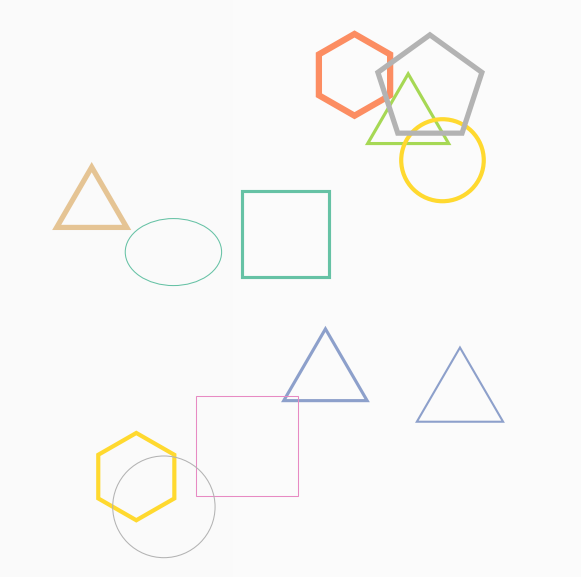[{"shape": "oval", "thickness": 0.5, "radius": 0.41, "center": [0.298, 0.563]}, {"shape": "square", "thickness": 1.5, "radius": 0.37, "center": [0.492, 0.594]}, {"shape": "hexagon", "thickness": 3, "radius": 0.35, "center": [0.61, 0.87]}, {"shape": "triangle", "thickness": 1.5, "radius": 0.41, "center": [0.56, 0.347]}, {"shape": "triangle", "thickness": 1, "radius": 0.43, "center": [0.791, 0.312]}, {"shape": "square", "thickness": 0.5, "radius": 0.44, "center": [0.425, 0.227]}, {"shape": "triangle", "thickness": 1.5, "radius": 0.4, "center": [0.702, 0.791]}, {"shape": "hexagon", "thickness": 2, "radius": 0.38, "center": [0.235, 0.174]}, {"shape": "circle", "thickness": 2, "radius": 0.36, "center": [0.761, 0.722]}, {"shape": "triangle", "thickness": 2.5, "radius": 0.35, "center": [0.158, 0.64]}, {"shape": "circle", "thickness": 0.5, "radius": 0.44, "center": [0.282, 0.121]}, {"shape": "pentagon", "thickness": 2.5, "radius": 0.47, "center": [0.74, 0.845]}]